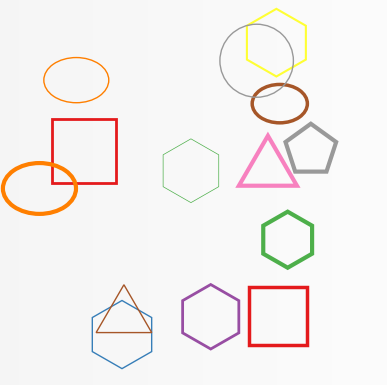[{"shape": "square", "thickness": 2.5, "radius": 0.37, "center": [0.716, 0.179]}, {"shape": "square", "thickness": 2, "radius": 0.42, "center": [0.217, 0.609]}, {"shape": "hexagon", "thickness": 1, "radius": 0.44, "center": [0.315, 0.131]}, {"shape": "hexagon", "thickness": 3, "radius": 0.36, "center": [0.742, 0.377]}, {"shape": "hexagon", "thickness": 0.5, "radius": 0.41, "center": [0.493, 0.557]}, {"shape": "hexagon", "thickness": 2, "radius": 0.42, "center": [0.544, 0.177]}, {"shape": "oval", "thickness": 3, "radius": 0.47, "center": [0.102, 0.51]}, {"shape": "oval", "thickness": 1, "radius": 0.42, "center": [0.197, 0.792]}, {"shape": "hexagon", "thickness": 1.5, "radius": 0.44, "center": [0.713, 0.889]}, {"shape": "oval", "thickness": 2.5, "radius": 0.36, "center": [0.722, 0.731]}, {"shape": "triangle", "thickness": 1, "radius": 0.41, "center": [0.32, 0.178]}, {"shape": "triangle", "thickness": 3, "radius": 0.43, "center": [0.691, 0.561]}, {"shape": "circle", "thickness": 1, "radius": 0.47, "center": [0.662, 0.842]}, {"shape": "pentagon", "thickness": 3, "radius": 0.34, "center": [0.802, 0.61]}]